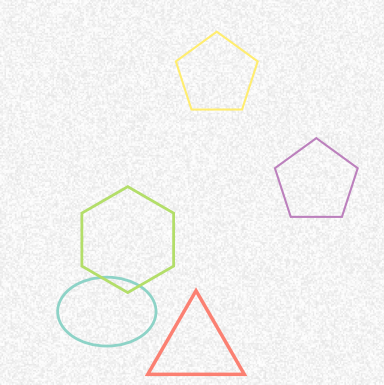[{"shape": "oval", "thickness": 2, "radius": 0.64, "center": [0.278, 0.191]}, {"shape": "triangle", "thickness": 2.5, "radius": 0.72, "center": [0.509, 0.1]}, {"shape": "hexagon", "thickness": 2, "radius": 0.69, "center": [0.332, 0.378]}, {"shape": "pentagon", "thickness": 1.5, "radius": 0.57, "center": [0.822, 0.528]}, {"shape": "pentagon", "thickness": 1.5, "radius": 0.56, "center": [0.563, 0.806]}]